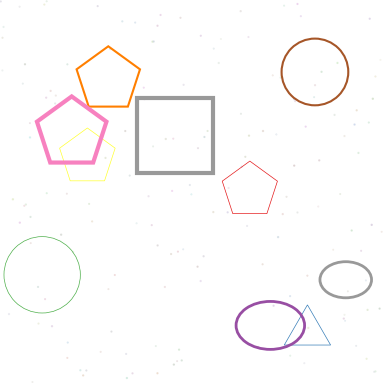[{"shape": "pentagon", "thickness": 0.5, "radius": 0.38, "center": [0.649, 0.506]}, {"shape": "triangle", "thickness": 0.5, "radius": 0.35, "center": [0.799, 0.139]}, {"shape": "circle", "thickness": 0.5, "radius": 0.5, "center": [0.11, 0.286]}, {"shape": "oval", "thickness": 2, "radius": 0.44, "center": [0.702, 0.155]}, {"shape": "pentagon", "thickness": 1.5, "radius": 0.43, "center": [0.281, 0.793]}, {"shape": "pentagon", "thickness": 0.5, "radius": 0.38, "center": [0.227, 0.592]}, {"shape": "circle", "thickness": 1.5, "radius": 0.43, "center": [0.818, 0.813]}, {"shape": "pentagon", "thickness": 3, "radius": 0.47, "center": [0.186, 0.655]}, {"shape": "square", "thickness": 3, "radius": 0.49, "center": [0.454, 0.648]}, {"shape": "oval", "thickness": 2, "radius": 0.33, "center": [0.898, 0.273]}]